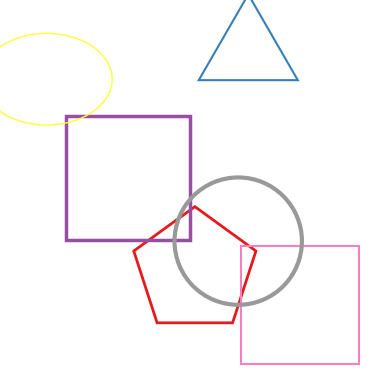[{"shape": "pentagon", "thickness": 2, "radius": 0.83, "center": [0.506, 0.296]}, {"shape": "triangle", "thickness": 1.5, "radius": 0.74, "center": [0.645, 0.866]}, {"shape": "square", "thickness": 2.5, "radius": 0.81, "center": [0.332, 0.537]}, {"shape": "oval", "thickness": 1, "radius": 0.85, "center": [0.121, 0.794]}, {"shape": "square", "thickness": 1.5, "radius": 0.77, "center": [0.779, 0.208]}, {"shape": "circle", "thickness": 3, "radius": 0.83, "center": [0.619, 0.374]}]